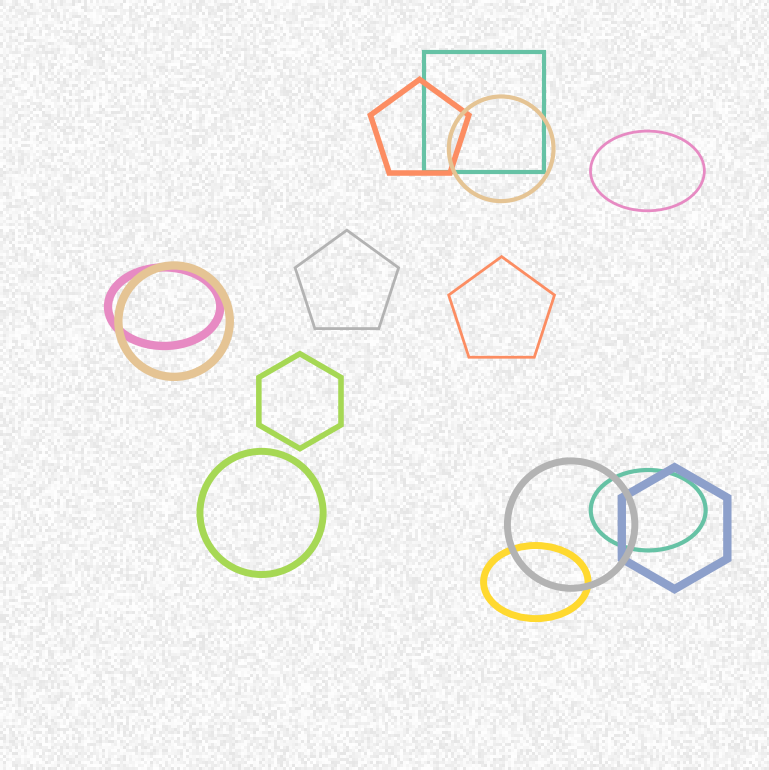[{"shape": "square", "thickness": 1.5, "radius": 0.39, "center": [0.629, 0.855]}, {"shape": "oval", "thickness": 1.5, "radius": 0.37, "center": [0.842, 0.337]}, {"shape": "pentagon", "thickness": 1, "radius": 0.36, "center": [0.651, 0.594]}, {"shape": "pentagon", "thickness": 2, "radius": 0.34, "center": [0.545, 0.83]}, {"shape": "hexagon", "thickness": 3, "radius": 0.4, "center": [0.876, 0.314]}, {"shape": "oval", "thickness": 1, "radius": 0.37, "center": [0.841, 0.778]}, {"shape": "oval", "thickness": 3, "radius": 0.36, "center": [0.213, 0.602]}, {"shape": "circle", "thickness": 2.5, "radius": 0.4, "center": [0.34, 0.334]}, {"shape": "hexagon", "thickness": 2, "radius": 0.31, "center": [0.39, 0.479]}, {"shape": "oval", "thickness": 2.5, "radius": 0.34, "center": [0.696, 0.244]}, {"shape": "circle", "thickness": 1.5, "radius": 0.34, "center": [0.651, 0.807]}, {"shape": "circle", "thickness": 3, "radius": 0.36, "center": [0.226, 0.583]}, {"shape": "circle", "thickness": 2.5, "radius": 0.41, "center": [0.742, 0.319]}, {"shape": "pentagon", "thickness": 1, "radius": 0.35, "center": [0.45, 0.63]}]